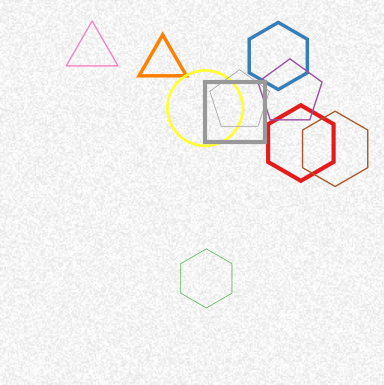[{"shape": "hexagon", "thickness": 3, "radius": 0.49, "center": [0.781, 0.628]}, {"shape": "hexagon", "thickness": 2.5, "radius": 0.44, "center": [0.723, 0.855]}, {"shape": "hexagon", "thickness": 0.5, "radius": 0.38, "center": [0.536, 0.277]}, {"shape": "pentagon", "thickness": 1, "radius": 0.44, "center": [0.753, 0.76]}, {"shape": "triangle", "thickness": 2.5, "radius": 0.36, "center": [0.423, 0.839]}, {"shape": "circle", "thickness": 2, "radius": 0.49, "center": [0.533, 0.719]}, {"shape": "hexagon", "thickness": 1, "radius": 0.49, "center": [0.871, 0.613]}, {"shape": "triangle", "thickness": 1, "radius": 0.39, "center": [0.239, 0.868]}, {"shape": "pentagon", "thickness": 0.5, "radius": 0.41, "center": [0.622, 0.738]}, {"shape": "square", "thickness": 3, "radius": 0.39, "center": [0.611, 0.708]}]